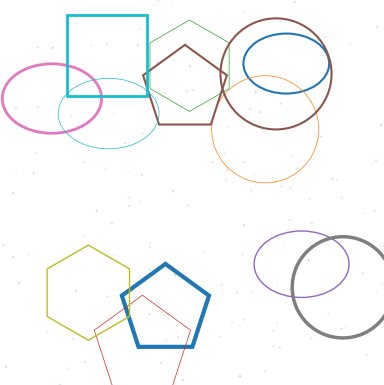[{"shape": "oval", "thickness": 1.5, "radius": 0.56, "center": [0.744, 0.835]}, {"shape": "pentagon", "thickness": 3, "radius": 0.6, "center": [0.43, 0.195]}, {"shape": "circle", "thickness": 0.5, "radius": 0.7, "center": [0.689, 0.664]}, {"shape": "hexagon", "thickness": 0.5, "radius": 0.59, "center": [0.492, 0.829]}, {"shape": "pentagon", "thickness": 0.5, "radius": 0.66, "center": [0.37, 0.102]}, {"shape": "oval", "thickness": 1, "radius": 0.62, "center": [0.783, 0.314]}, {"shape": "pentagon", "thickness": 1.5, "radius": 0.57, "center": [0.48, 0.769]}, {"shape": "circle", "thickness": 1.5, "radius": 0.72, "center": [0.717, 0.808]}, {"shape": "oval", "thickness": 2, "radius": 0.64, "center": [0.135, 0.744]}, {"shape": "circle", "thickness": 2.5, "radius": 0.66, "center": [0.89, 0.254]}, {"shape": "hexagon", "thickness": 1, "radius": 0.62, "center": [0.229, 0.24]}, {"shape": "square", "thickness": 2, "radius": 0.53, "center": [0.278, 0.855]}, {"shape": "oval", "thickness": 0.5, "radius": 0.65, "center": [0.282, 0.705]}]